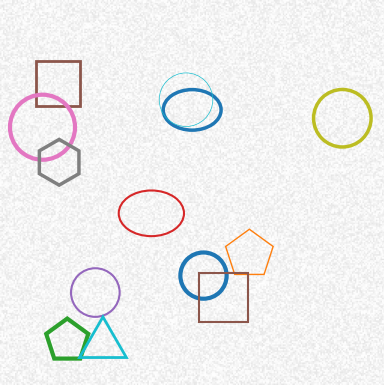[{"shape": "oval", "thickness": 2.5, "radius": 0.38, "center": [0.499, 0.715]}, {"shape": "circle", "thickness": 3, "radius": 0.3, "center": [0.529, 0.284]}, {"shape": "pentagon", "thickness": 1, "radius": 0.32, "center": [0.648, 0.34]}, {"shape": "pentagon", "thickness": 3, "radius": 0.29, "center": [0.175, 0.115]}, {"shape": "oval", "thickness": 1.5, "radius": 0.42, "center": [0.393, 0.446]}, {"shape": "circle", "thickness": 1.5, "radius": 0.32, "center": [0.248, 0.24]}, {"shape": "square", "thickness": 2, "radius": 0.29, "center": [0.151, 0.783]}, {"shape": "square", "thickness": 1.5, "radius": 0.32, "center": [0.581, 0.228]}, {"shape": "circle", "thickness": 3, "radius": 0.42, "center": [0.11, 0.67]}, {"shape": "hexagon", "thickness": 2.5, "radius": 0.3, "center": [0.154, 0.579]}, {"shape": "circle", "thickness": 2.5, "radius": 0.37, "center": [0.889, 0.693]}, {"shape": "triangle", "thickness": 2, "radius": 0.35, "center": [0.267, 0.107]}, {"shape": "circle", "thickness": 0.5, "radius": 0.35, "center": [0.483, 0.741]}]